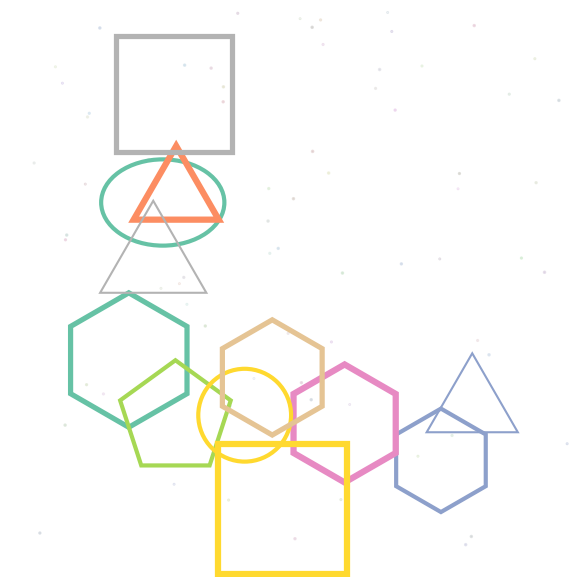[{"shape": "oval", "thickness": 2, "radius": 0.53, "center": [0.282, 0.648]}, {"shape": "hexagon", "thickness": 2.5, "radius": 0.58, "center": [0.223, 0.376]}, {"shape": "triangle", "thickness": 3, "radius": 0.43, "center": [0.305, 0.661]}, {"shape": "triangle", "thickness": 1, "radius": 0.46, "center": [0.818, 0.296]}, {"shape": "hexagon", "thickness": 2, "radius": 0.45, "center": [0.764, 0.202]}, {"shape": "hexagon", "thickness": 3, "radius": 0.51, "center": [0.597, 0.266]}, {"shape": "pentagon", "thickness": 2, "radius": 0.5, "center": [0.304, 0.275]}, {"shape": "circle", "thickness": 2, "radius": 0.4, "center": [0.424, 0.28]}, {"shape": "square", "thickness": 3, "radius": 0.56, "center": [0.489, 0.118]}, {"shape": "hexagon", "thickness": 2.5, "radius": 0.5, "center": [0.471, 0.346]}, {"shape": "triangle", "thickness": 1, "radius": 0.53, "center": [0.265, 0.545]}, {"shape": "square", "thickness": 2.5, "radius": 0.5, "center": [0.301, 0.837]}]